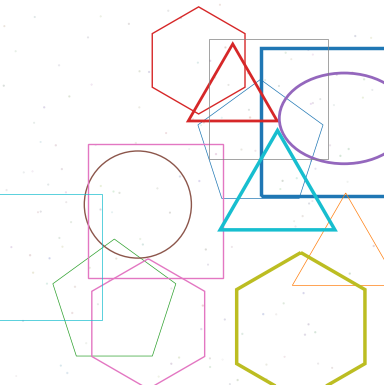[{"shape": "pentagon", "thickness": 0.5, "radius": 0.85, "center": [0.677, 0.623]}, {"shape": "square", "thickness": 2.5, "radius": 0.96, "center": [0.87, 0.684]}, {"shape": "triangle", "thickness": 0.5, "radius": 0.8, "center": [0.898, 0.339]}, {"shape": "pentagon", "thickness": 0.5, "radius": 0.84, "center": [0.297, 0.211]}, {"shape": "hexagon", "thickness": 1, "radius": 0.7, "center": [0.516, 0.843]}, {"shape": "triangle", "thickness": 2, "radius": 0.67, "center": [0.605, 0.752]}, {"shape": "oval", "thickness": 2, "radius": 0.84, "center": [0.894, 0.692]}, {"shape": "circle", "thickness": 1, "radius": 0.7, "center": [0.358, 0.469]}, {"shape": "square", "thickness": 1, "radius": 0.87, "center": [0.404, 0.451]}, {"shape": "hexagon", "thickness": 1, "radius": 0.85, "center": [0.385, 0.159]}, {"shape": "square", "thickness": 0.5, "radius": 0.78, "center": [0.698, 0.742]}, {"shape": "hexagon", "thickness": 2.5, "radius": 0.96, "center": [0.781, 0.152]}, {"shape": "triangle", "thickness": 2.5, "radius": 0.86, "center": [0.721, 0.489]}, {"shape": "square", "thickness": 0.5, "radius": 0.82, "center": [0.103, 0.332]}]